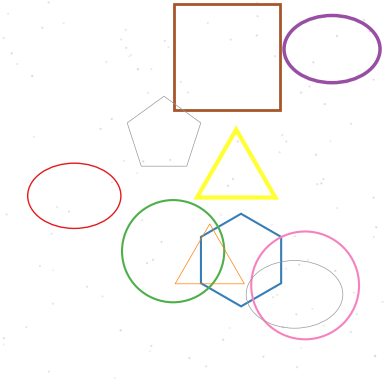[{"shape": "oval", "thickness": 1, "radius": 0.61, "center": [0.193, 0.491]}, {"shape": "hexagon", "thickness": 1.5, "radius": 0.6, "center": [0.626, 0.325]}, {"shape": "circle", "thickness": 1.5, "radius": 0.66, "center": [0.45, 0.348]}, {"shape": "oval", "thickness": 2.5, "radius": 0.62, "center": [0.862, 0.872]}, {"shape": "triangle", "thickness": 0.5, "radius": 0.52, "center": [0.545, 0.315]}, {"shape": "triangle", "thickness": 3, "radius": 0.59, "center": [0.613, 0.546]}, {"shape": "square", "thickness": 2, "radius": 0.69, "center": [0.589, 0.853]}, {"shape": "circle", "thickness": 1.5, "radius": 0.7, "center": [0.793, 0.259]}, {"shape": "oval", "thickness": 0.5, "radius": 0.63, "center": [0.765, 0.235]}, {"shape": "pentagon", "thickness": 0.5, "radius": 0.5, "center": [0.426, 0.65]}]